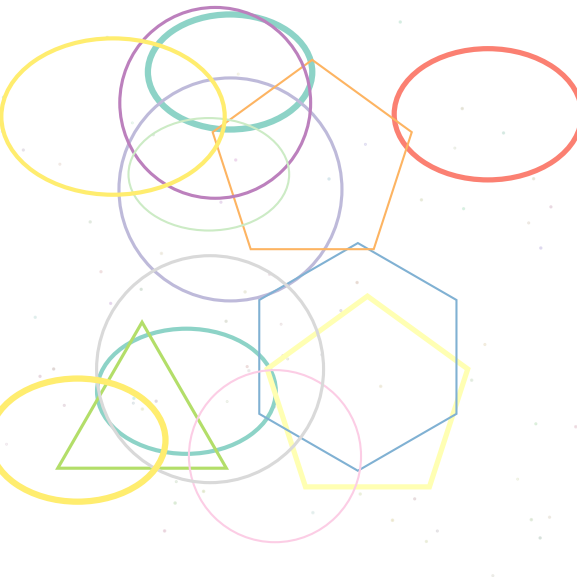[{"shape": "oval", "thickness": 2, "radius": 0.77, "center": [0.323, 0.322]}, {"shape": "oval", "thickness": 3, "radius": 0.71, "center": [0.398, 0.874]}, {"shape": "pentagon", "thickness": 2.5, "radius": 0.91, "center": [0.636, 0.304]}, {"shape": "circle", "thickness": 1.5, "radius": 0.97, "center": [0.399, 0.671]}, {"shape": "oval", "thickness": 2.5, "radius": 0.81, "center": [0.845, 0.801]}, {"shape": "hexagon", "thickness": 1, "radius": 0.99, "center": [0.62, 0.381]}, {"shape": "pentagon", "thickness": 1, "radius": 0.91, "center": [0.541, 0.714]}, {"shape": "triangle", "thickness": 1.5, "radius": 0.84, "center": [0.246, 0.273]}, {"shape": "circle", "thickness": 1, "radius": 0.75, "center": [0.476, 0.209]}, {"shape": "circle", "thickness": 1.5, "radius": 0.98, "center": [0.364, 0.36]}, {"shape": "circle", "thickness": 1.5, "radius": 0.83, "center": [0.373, 0.821]}, {"shape": "oval", "thickness": 1, "radius": 0.7, "center": [0.362, 0.697]}, {"shape": "oval", "thickness": 3, "radius": 0.76, "center": [0.134, 0.237]}, {"shape": "oval", "thickness": 2, "radius": 0.97, "center": [0.196, 0.797]}]